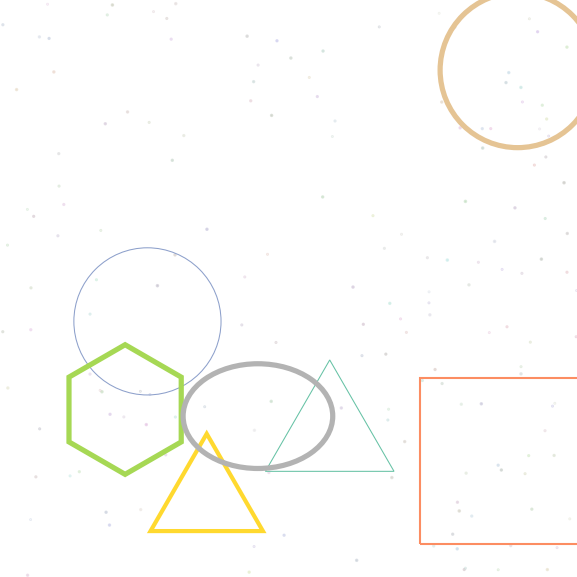[{"shape": "triangle", "thickness": 0.5, "radius": 0.64, "center": [0.571, 0.247]}, {"shape": "square", "thickness": 1, "radius": 0.72, "center": [0.871, 0.2]}, {"shape": "circle", "thickness": 0.5, "radius": 0.64, "center": [0.255, 0.443]}, {"shape": "hexagon", "thickness": 2.5, "radius": 0.56, "center": [0.217, 0.29]}, {"shape": "triangle", "thickness": 2, "radius": 0.56, "center": [0.358, 0.136]}, {"shape": "circle", "thickness": 2.5, "radius": 0.67, "center": [0.896, 0.878]}, {"shape": "oval", "thickness": 2.5, "radius": 0.65, "center": [0.447, 0.279]}]